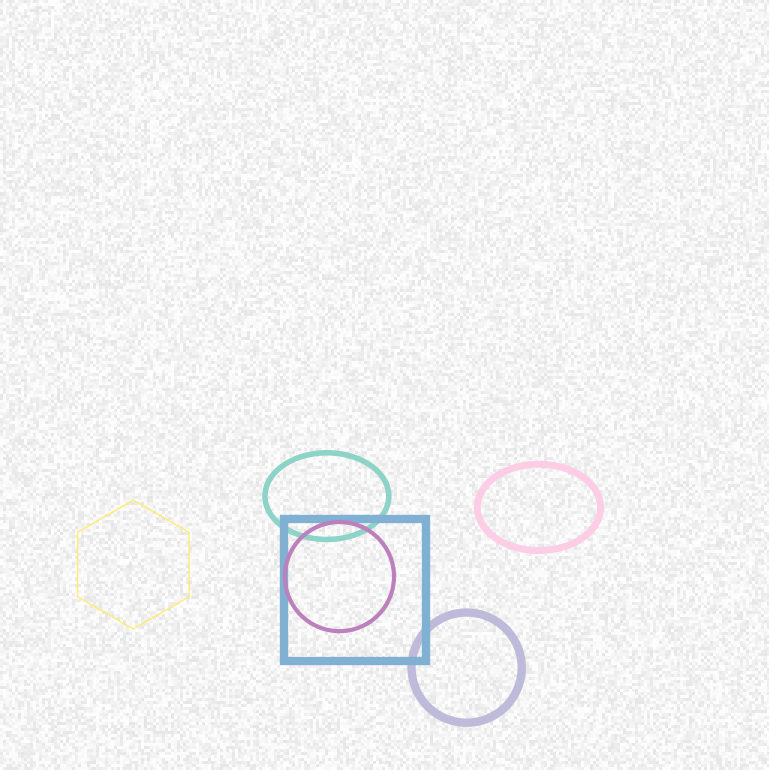[{"shape": "oval", "thickness": 2, "radius": 0.4, "center": [0.425, 0.356]}, {"shape": "circle", "thickness": 3, "radius": 0.36, "center": [0.606, 0.133]}, {"shape": "square", "thickness": 3, "radius": 0.46, "center": [0.461, 0.234]}, {"shape": "oval", "thickness": 2.5, "radius": 0.4, "center": [0.7, 0.341]}, {"shape": "circle", "thickness": 1.5, "radius": 0.35, "center": [0.441, 0.251]}, {"shape": "hexagon", "thickness": 0.5, "radius": 0.42, "center": [0.173, 0.267]}]